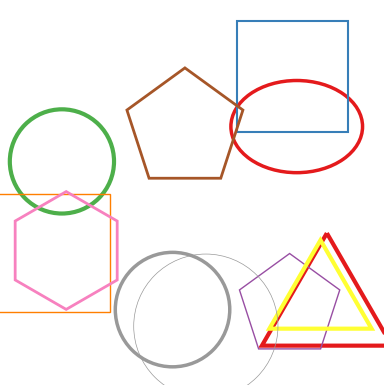[{"shape": "oval", "thickness": 2.5, "radius": 0.85, "center": [0.771, 0.671]}, {"shape": "triangle", "thickness": 3, "radius": 0.97, "center": [0.849, 0.2]}, {"shape": "square", "thickness": 1.5, "radius": 0.72, "center": [0.759, 0.801]}, {"shape": "circle", "thickness": 3, "radius": 0.68, "center": [0.161, 0.581]}, {"shape": "pentagon", "thickness": 1, "radius": 0.68, "center": [0.752, 0.205]}, {"shape": "square", "thickness": 1, "radius": 0.77, "center": [0.132, 0.343]}, {"shape": "triangle", "thickness": 3, "radius": 0.77, "center": [0.832, 0.223]}, {"shape": "pentagon", "thickness": 2, "radius": 0.79, "center": [0.48, 0.665]}, {"shape": "hexagon", "thickness": 2, "radius": 0.77, "center": [0.172, 0.349]}, {"shape": "circle", "thickness": 0.5, "radius": 0.94, "center": [0.535, 0.153]}, {"shape": "circle", "thickness": 2.5, "radius": 0.74, "center": [0.448, 0.196]}]